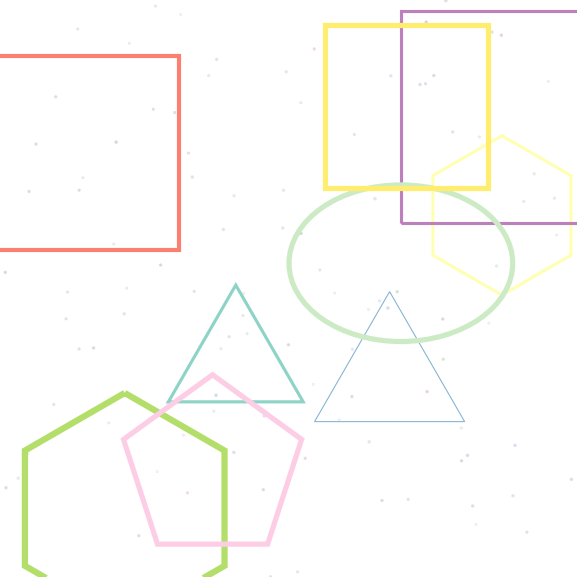[{"shape": "triangle", "thickness": 1.5, "radius": 0.67, "center": [0.408, 0.371]}, {"shape": "hexagon", "thickness": 1.5, "radius": 0.69, "center": [0.869, 0.626]}, {"shape": "square", "thickness": 2, "radius": 0.84, "center": [0.142, 0.735]}, {"shape": "triangle", "thickness": 0.5, "radius": 0.75, "center": [0.675, 0.344]}, {"shape": "hexagon", "thickness": 3, "radius": 1.0, "center": [0.216, 0.119]}, {"shape": "pentagon", "thickness": 2.5, "radius": 0.81, "center": [0.368, 0.188]}, {"shape": "square", "thickness": 1.5, "radius": 0.92, "center": [0.879, 0.797]}, {"shape": "oval", "thickness": 2.5, "radius": 0.97, "center": [0.694, 0.543]}, {"shape": "square", "thickness": 2.5, "radius": 0.7, "center": [0.704, 0.815]}]